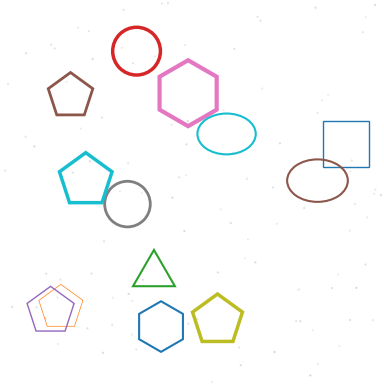[{"shape": "hexagon", "thickness": 1.5, "radius": 0.33, "center": [0.418, 0.152]}, {"shape": "square", "thickness": 1, "radius": 0.3, "center": [0.898, 0.625]}, {"shape": "pentagon", "thickness": 0.5, "radius": 0.3, "center": [0.158, 0.201]}, {"shape": "triangle", "thickness": 1.5, "radius": 0.31, "center": [0.4, 0.288]}, {"shape": "circle", "thickness": 2.5, "radius": 0.31, "center": [0.355, 0.867]}, {"shape": "pentagon", "thickness": 1, "radius": 0.32, "center": [0.131, 0.192]}, {"shape": "oval", "thickness": 1.5, "radius": 0.39, "center": [0.825, 0.531]}, {"shape": "pentagon", "thickness": 2, "radius": 0.3, "center": [0.183, 0.751]}, {"shape": "hexagon", "thickness": 3, "radius": 0.43, "center": [0.489, 0.758]}, {"shape": "circle", "thickness": 2, "radius": 0.3, "center": [0.331, 0.47]}, {"shape": "pentagon", "thickness": 2.5, "radius": 0.34, "center": [0.565, 0.168]}, {"shape": "oval", "thickness": 1.5, "radius": 0.38, "center": [0.588, 0.652]}, {"shape": "pentagon", "thickness": 2.5, "radius": 0.36, "center": [0.223, 0.532]}]